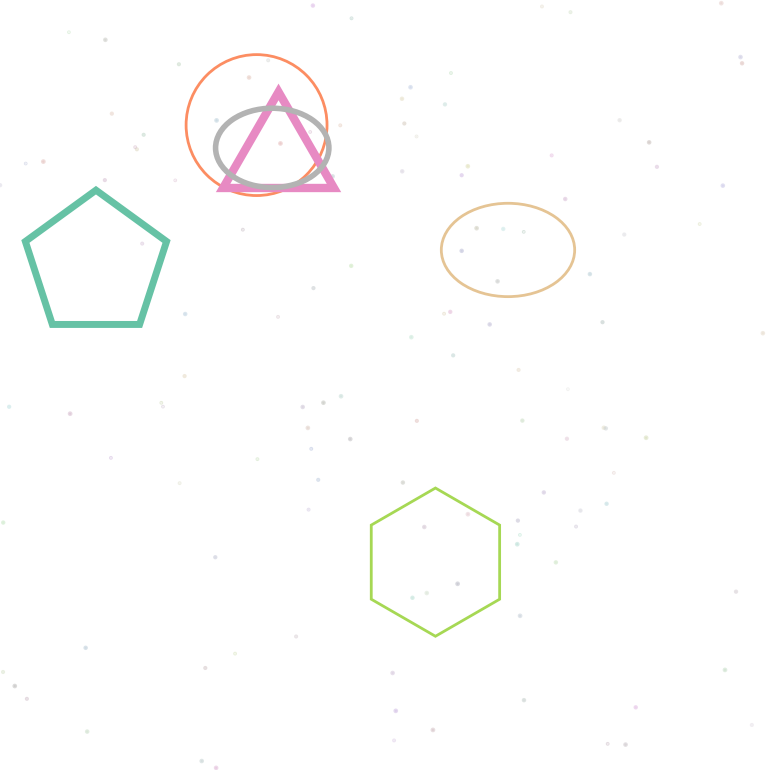[{"shape": "pentagon", "thickness": 2.5, "radius": 0.48, "center": [0.125, 0.657]}, {"shape": "circle", "thickness": 1, "radius": 0.46, "center": [0.333, 0.838]}, {"shape": "triangle", "thickness": 3, "radius": 0.42, "center": [0.362, 0.797]}, {"shape": "hexagon", "thickness": 1, "radius": 0.48, "center": [0.566, 0.27]}, {"shape": "oval", "thickness": 1, "radius": 0.43, "center": [0.66, 0.675]}, {"shape": "oval", "thickness": 2, "radius": 0.37, "center": [0.354, 0.808]}]